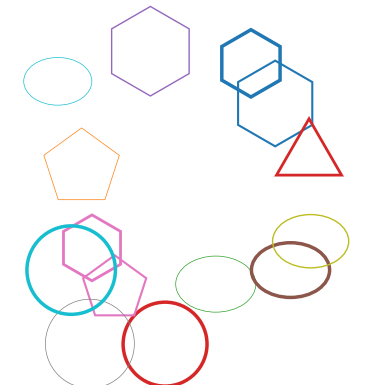[{"shape": "hexagon", "thickness": 2.5, "radius": 0.44, "center": [0.652, 0.835]}, {"shape": "hexagon", "thickness": 1.5, "radius": 0.56, "center": [0.715, 0.731]}, {"shape": "pentagon", "thickness": 0.5, "radius": 0.52, "center": [0.212, 0.565]}, {"shape": "oval", "thickness": 0.5, "radius": 0.52, "center": [0.56, 0.262]}, {"shape": "circle", "thickness": 2.5, "radius": 0.54, "center": [0.429, 0.106]}, {"shape": "triangle", "thickness": 2, "radius": 0.49, "center": [0.803, 0.594]}, {"shape": "hexagon", "thickness": 1, "radius": 0.58, "center": [0.391, 0.867]}, {"shape": "oval", "thickness": 2.5, "radius": 0.51, "center": [0.755, 0.298]}, {"shape": "hexagon", "thickness": 2, "radius": 0.43, "center": [0.239, 0.356]}, {"shape": "pentagon", "thickness": 1.5, "radius": 0.43, "center": [0.298, 0.251]}, {"shape": "circle", "thickness": 0.5, "radius": 0.58, "center": [0.233, 0.107]}, {"shape": "oval", "thickness": 1, "radius": 0.49, "center": [0.807, 0.373]}, {"shape": "oval", "thickness": 0.5, "radius": 0.44, "center": [0.15, 0.789]}, {"shape": "circle", "thickness": 2.5, "radius": 0.57, "center": [0.185, 0.298]}]